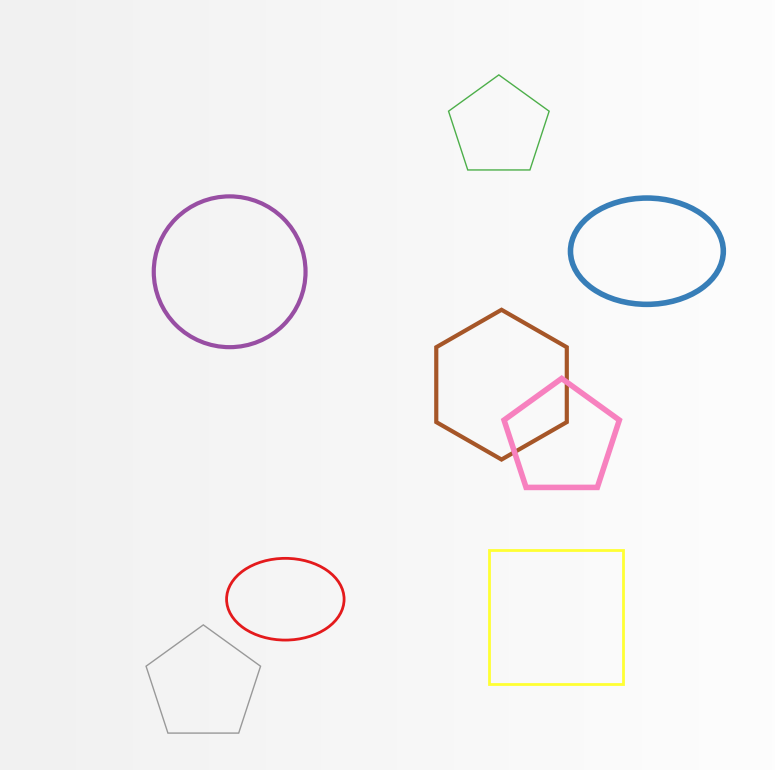[{"shape": "oval", "thickness": 1, "radius": 0.38, "center": [0.368, 0.222]}, {"shape": "oval", "thickness": 2, "radius": 0.49, "center": [0.835, 0.674]}, {"shape": "pentagon", "thickness": 0.5, "radius": 0.34, "center": [0.644, 0.834]}, {"shape": "circle", "thickness": 1.5, "radius": 0.49, "center": [0.296, 0.647]}, {"shape": "square", "thickness": 1, "radius": 0.44, "center": [0.717, 0.199]}, {"shape": "hexagon", "thickness": 1.5, "radius": 0.49, "center": [0.647, 0.5]}, {"shape": "pentagon", "thickness": 2, "radius": 0.39, "center": [0.725, 0.43]}, {"shape": "pentagon", "thickness": 0.5, "radius": 0.39, "center": [0.262, 0.111]}]